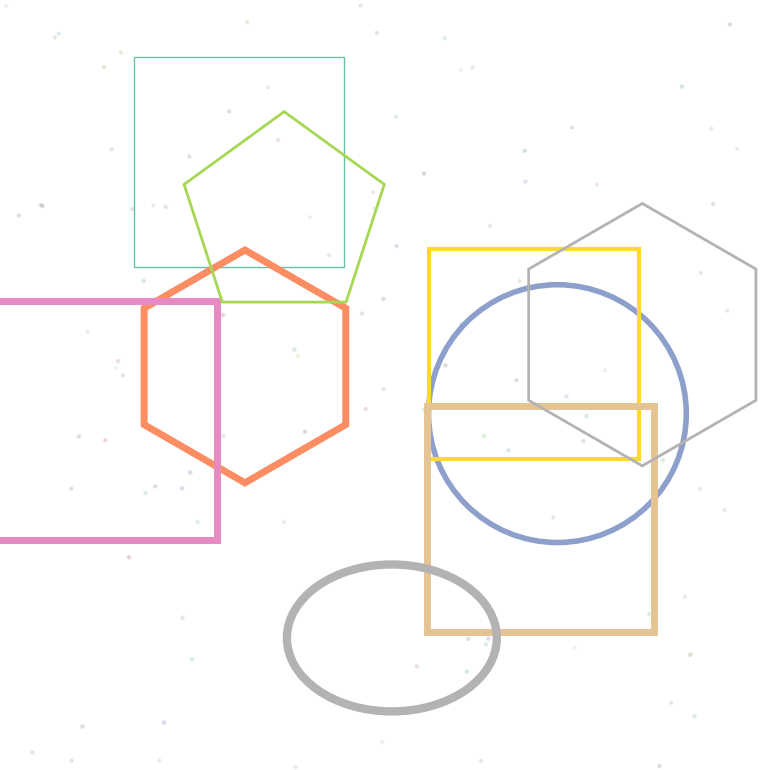[{"shape": "square", "thickness": 0.5, "radius": 0.68, "center": [0.31, 0.79]}, {"shape": "hexagon", "thickness": 2.5, "radius": 0.76, "center": [0.318, 0.524]}, {"shape": "circle", "thickness": 2, "radius": 0.84, "center": [0.724, 0.463]}, {"shape": "square", "thickness": 2.5, "radius": 0.78, "center": [0.127, 0.453]}, {"shape": "pentagon", "thickness": 1, "radius": 0.68, "center": [0.369, 0.718]}, {"shape": "square", "thickness": 1.5, "radius": 0.68, "center": [0.694, 0.541]}, {"shape": "square", "thickness": 2.5, "radius": 0.74, "center": [0.702, 0.326]}, {"shape": "hexagon", "thickness": 1, "radius": 0.85, "center": [0.834, 0.565]}, {"shape": "oval", "thickness": 3, "radius": 0.68, "center": [0.509, 0.172]}]